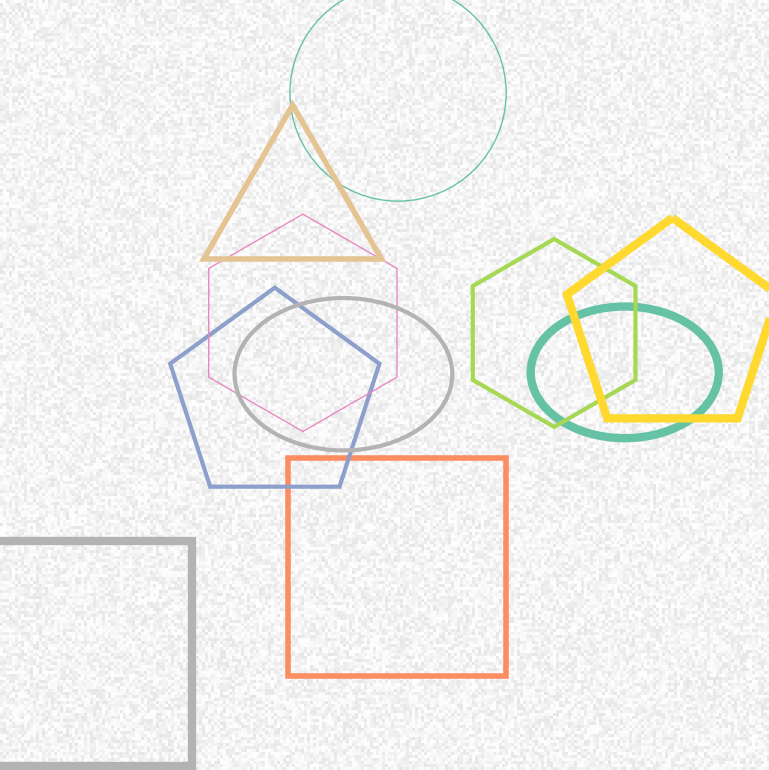[{"shape": "oval", "thickness": 3, "radius": 0.61, "center": [0.811, 0.516]}, {"shape": "circle", "thickness": 0.5, "radius": 0.7, "center": [0.517, 0.879]}, {"shape": "square", "thickness": 2, "radius": 0.71, "center": [0.516, 0.264]}, {"shape": "pentagon", "thickness": 1.5, "radius": 0.71, "center": [0.357, 0.484]}, {"shape": "hexagon", "thickness": 0.5, "radius": 0.71, "center": [0.393, 0.581]}, {"shape": "hexagon", "thickness": 1.5, "radius": 0.61, "center": [0.72, 0.568]}, {"shape": "pentagon", "thickness": 3, "radius": 0.72, "center": [0.873, 0.573]}, {"shape": "triangle", "thickness": 2, "radius": 0.67, "center": [0.38, 0.73]}, {"shape": "square", "thickness": 3, "radius": 0.73, "center": [0.103, 0.151]}, {"shape": "oval", "thickness": 1.5, "radius": 0.71, "center": [0.446, 0.514]}]